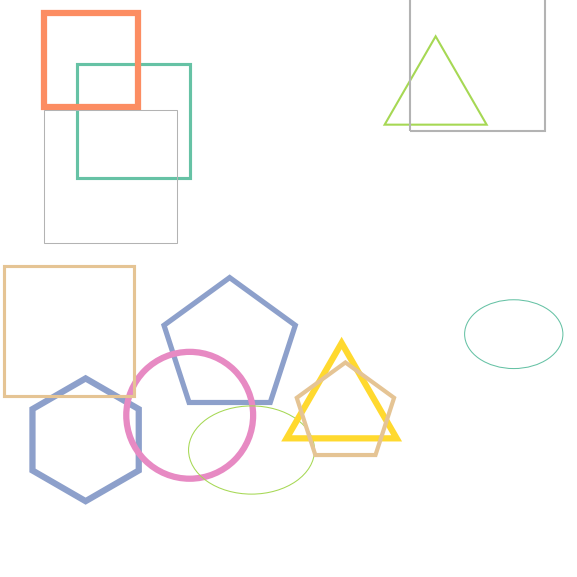[{"shape": "square", "thickness": 1.5, "radius": 0.49, "center": [0.231, 0.789]}, {"shape": "oval", "thickness": 0.5, "radius": 0.43, "center": [0.89, 0.421]}, {"shape": "square", "thickness": 3, "radius": 0.41, "center": [0.157, 0.895]}, {"shape": "hexagon", "thickness": 3, "radius": 0.53, "center": [0.148, 0.238]}, {"shape": "pentagon", "thickness": 2.5, "radius": 0.6, "center": [0.398, 0.399]}, {"shape": "circle", "thickness": 3, "radius": 0.55, "center": [0.328, 0.28]}, {"shape": "oval", "thickness": 0.5, "radius": 0.55, "center": [0.436, 0.22]}, {"shape": "triangle", "thickness": 1, "radius": 0.51, "center": [0.754, 0.834]}, {"shape": "triangle", "thickness": 3, "radius": 0.55, "center": [0.592, 0.295]}, {"shape": "pentagon", "thickness": 2, "radius": 0.44, "center": [0.598, 0.283]}, {"shape": "square", "thickness": 1.5, "radius": 0.56, "center": [0.119, 0.425]}, {"shape": "square", "thickness": 1, "radius": 0.59, "center": [0.827, 0.889]}, {"shape": "square", "thickness": 0.5, "radius": 0.57, "center": [0.191, 0.694]}]